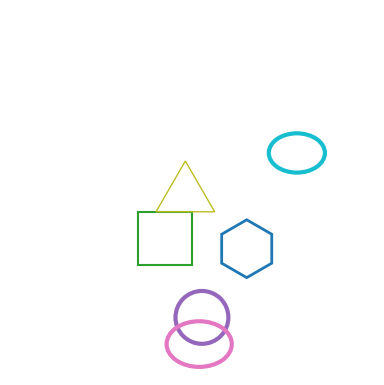[{"shape": "hexagon", "thickness": 2, "radius": 0.38, "center": [0.641, 0.354]}, {"shape": "square", "thickness": 1.5, "radius": 0.35, "center": [0.429, 0.38]}, {"shape": "circle", "thickness": 3, "radius": 0.34, "center": [0.524, 0.176]}, {"shape": "oval", "thickness": 3, "radius": 0.42, "center": [0.517, 0.106]}, {"shape": "triangle", "thickness": 1, "radius": 0.44, "center": [0.481, 0.494]}, {"shape": "oval", "thickness": 3, "radius": 0.36, "center": [0.771, 0.603]}]